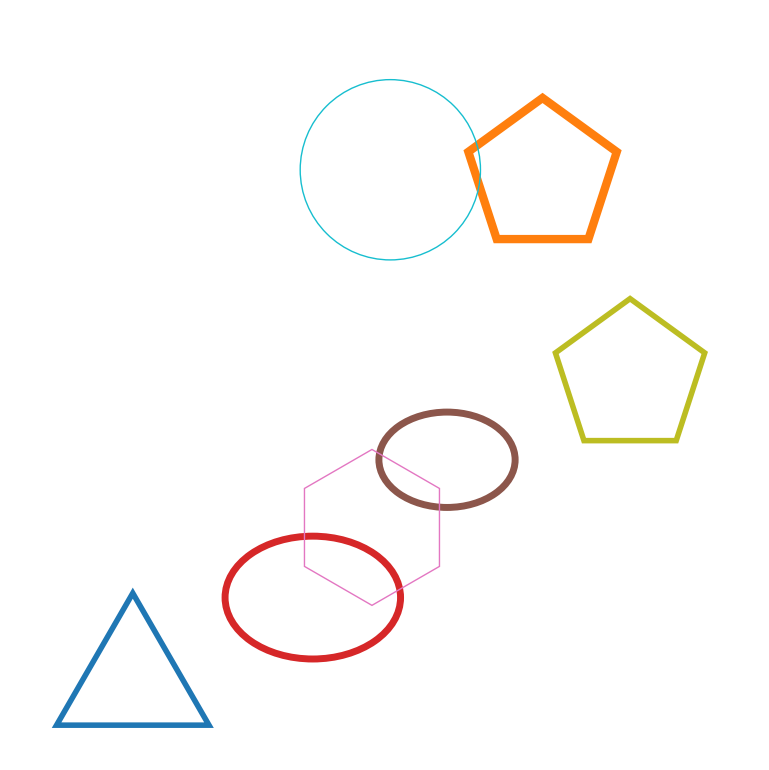[{"shape": "triangle", "thickness": 2, "radius": 0.57, "center": [0.172, 0.115]}, {"shape": "pentagon", "thickness": 3, "radius": 0.51, "center": [0.705, 0.771]}, {"shape": "oval", "thickness": 2.5, "radius": 0.57, "center": [0.406, 0.224]}, {"shape": "oval", "thickness": 2.5, "radius": 0.44, "center": [0.581, 0.403]}, {"shape": "hexagon", "thickness": 0.5, "radius": 0.51, "center": [0.483, 0.315]}, {"shape": "pentagon", "thickness": 2, "radius": 0.51, "center": [0.818, 0.51]}, {"shape": "circle", "thickness": 0.5, "radius": 0.59, "center": [0.507, 0.78]}]